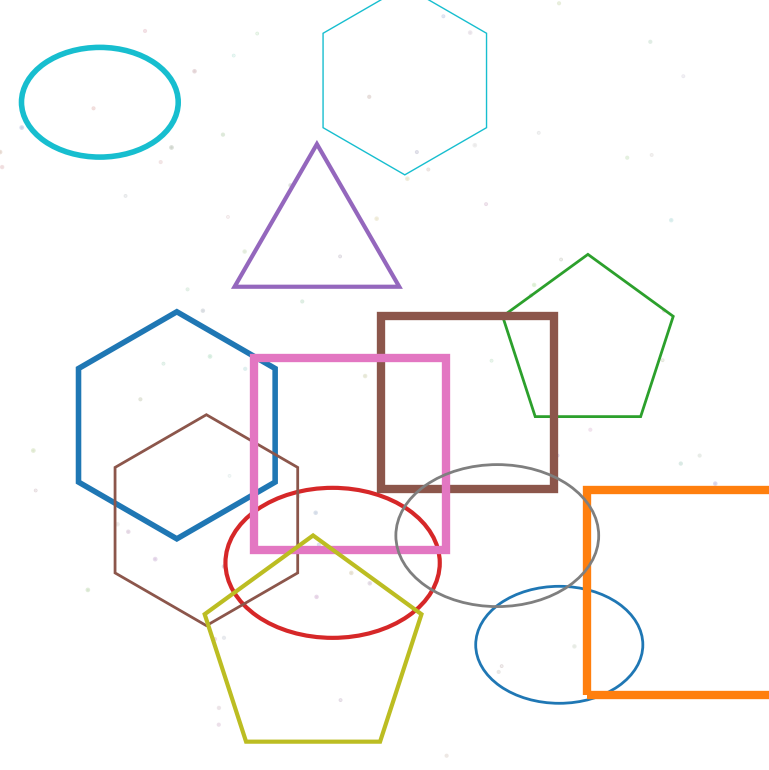[{"shape": "oval", "thickness": 1, "radius": 0.54, "center": [0.726, 0.163]}, {"shape": "hexagon", "thickness": 2, "radius": 0.74, "center": [0.23, 0.448]}, {"shape": "square", "thickness": 3, "radius": 0.67, "center": [0.896, 0.231]}, {"shape": "pentagon", "thickness": 1, "radius": 0.58, "center": [0.764, 0.553]}, {"shape": "oval", "thickness": 1.5, "radius": 0.7, "center": [0.432, 0.269]}, {"shape": "triangle", "thickness": 1.5, "radius": 0.62, "center": [0.412, 0.689]}, {"shape": "hexagon", "thickness": 1, "radius": 0.68, "center": [0.268, 0.324]}, {"shape": "square", "thickness": 3, "radius": 0.56, "center": [0.607, 0.478]}, {"shape": "square", "thickness": 3, "radius": 0.62, "center": [0.455, 0.411]}, {"shape": "oval", "thickness": 1, "radius": 0.66, "center": [0.646, 0.304]}, {"shape": "pentagon", "thickness": 1.5, "radius": 0.74, "center": [0.407, 0.157]}, {"shape": "oval", "thickness": 2, "radius": 0.51, "center": [0.13, 0.867]}, {"shape": "hexagon", "thickness": 0.5, "radius": 0.61, "center": [0.526, 0.895]}]